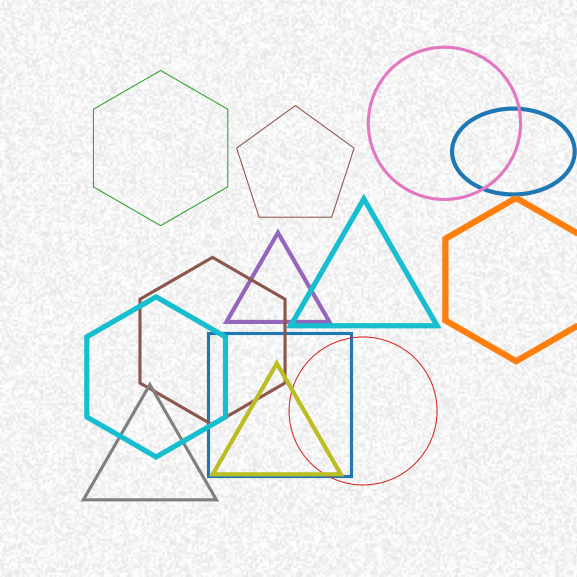[{"shape": "square", "thickness": 1.5, "radius": 0.62, "center": [0.484, 0.299]}, {"shape": "oval", "thickness": 2, "radius": 0.53, "center": [0.889, 0.737]}, {"shape": "hexagon", "thickness": 3, "radius": 0.71, "center": [0.894, 0.515]}, {"shape": "hexagon", "thickness": 0.5, "radius": 0.67, "center": [0.278, 0.743]}, {"shape": "circle", "thickness": 0.5, "radius": 0.64, "center": [0.629, 0.288]}, {"shape": "triangle", "thickness": 2, "radius": 0.52, "center": [0.481, 0.493]}, {"shape": "pentagon", "thickness": 0.5, "radius": 0.53, "center": [0.511, 0.709]}, {"shape": "hexagon", "thickness": 1.5, "radius": 0.73, "center": [0.368, 0.408]}, {"shape": "circle", "thickness": 1.5, "radius": 0.66, "center": [0.77, 0.786]}, {"shape": "triangle", "thickness": 1.5, "radius": 0.67, "center": [0.26, 0.2]}, {"shape": "triangle", "thickness": 2, "radius": 0.64, "center": [0.479, 0.242]}, {"shape": "triangle", "thickness": 2.5, "radius": 0.73, "center": [0.63, 0.508]}, {"shape": "hexagon", "thickness": 2.5, "radius": 0.69, "center": [0.27, 0.346]}]